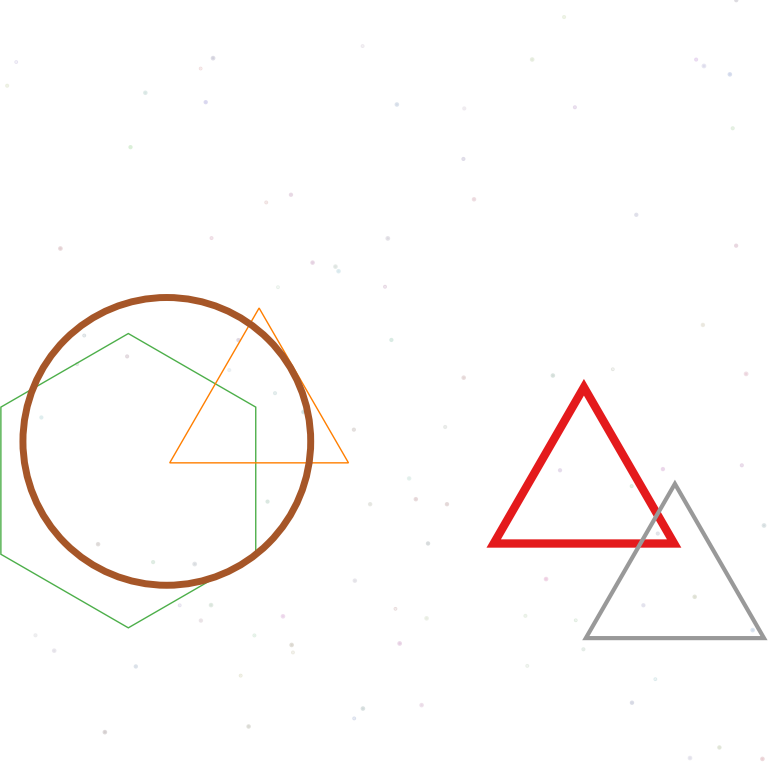[{"shape": "triangle", "thickness": 3, "radius": 0.68, "center": [0.758, 0.362]}, {"shape": "hexagon", "thickness": 0.5, "radius": 0.96, "center": [0.167, 0.376]}, {"shape": "triangle", "thickness": 0.5, "radius": 0.67, "center": [0.336, 0.466]}, {"shape": "circle", "thickness": 2.5, "radius": 0.93, "center": [0.217, 0.427]}, {"shape": "triangle", "thickness": 1.5, "radius": 0.67, "center": [0.876, 0.238]}]